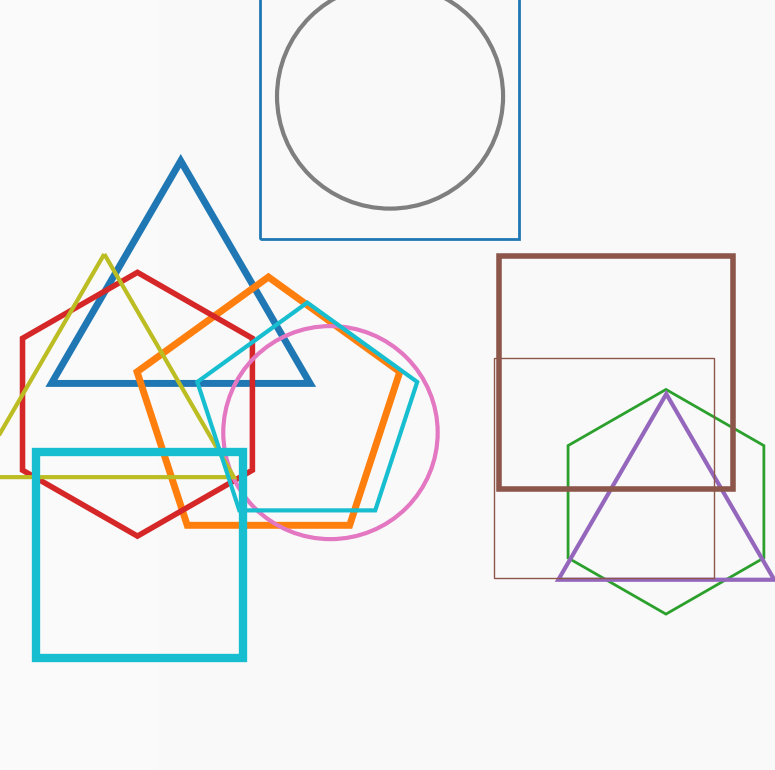[{"shape": "triangle", "thickness": 2.5, "radius": 0.96, "center": [0.233, 0.598]}, {"shape": "square", "thickness": 1, "radius": 0.84, "center": [0.503, 0.857]}, {"shape": "pentagon", "thickness": 2.5, "radius": 0.89, "center": [0.346, 0.462]}, {"shape": "hexagon", "thickness": 1, "radius": 0.73, "center": [0.859, 0.348]}, {"shape": "hexagon", "thickness": 2, "radius": 0.86, "center": [0.177, 0.475]}, {"shape": "triangle", "thickness": 1.5, "radius": 0.8, "center": [0.86, 0.328]}, {"shape": "square", "thickness": 0.5, "radius": 0.71, "center": [0.78, 0.392]}, {"shape": "square", "thickness": 2, "radius": 0.76, "center": [0.795, 0.516]}, {"shape": "circle", "thickness": 1.5, "radius": 0.69, "center": [0.426, 0.438]}, {"shape": "circle", "thickness": 1.5, "radius": 0.73, "center": [0.503, 0.875]}, {"shape": "triangle", "thickness": 1.5, "radius": 0.97, "center": [0.135, 0.477]}, {"shape": "square", "thickness": 3, "radius": 0.67, "center": [0.181, 0.279]}, {"shape": "pentagon", "thickness": 1.5, "radius": 0.75, "center": [0.396, 0.458]}]